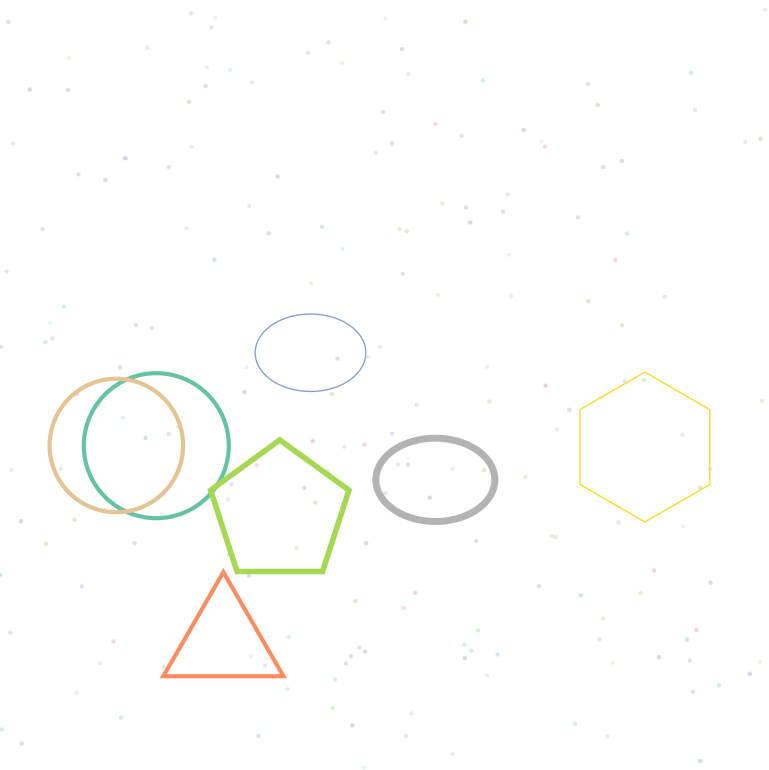[{"shape": "circle", "thickness": 1.5, "radius": 0.47, "center": [0.203, 0.421]}, {"shape": "triangle", "thickness": 1.5, "radius": 0.45, "center": [0.29, 0.167]}, {"shape": "oval", "thickness": 0.5, "radius": 0.36, "center": [0.403, 0.542]}, {"shape": "pentagon", "thickness": 2, "radius": 0.47, "center": [0.363, 0.334]}, {"shape": "hexagon", "thickness": 0.5, "radius": 0.49, "center": [0.838, 0.419]}, {"shape": "circle", "thickness": 1.5, "radius": 0.43, "center": [0.151, 0.421]}, {"shape": "oval", "thickness": 2.5, "radius": 0.39, "center": [0.565, 0.377]}]